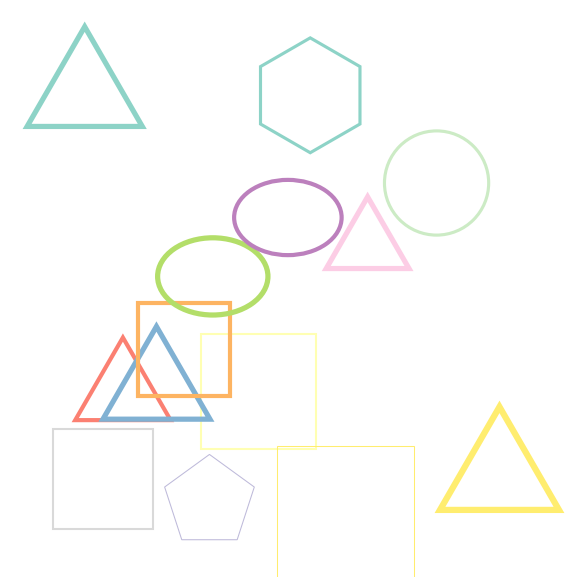[{"shape": "hexagon", "thickness": 1.5, "radius": 0.5, "center": [0.537, 0.834]}, {"shape": "triangle", "thickness": 2.5, "radius": 0.58, "center": [0.147, 0.838]}, {"shape": "square", "thickness": 1, "radius": 0.5, "center": [0.447, 0.321]}, {"shape": "pentagon", "thickness": 0.5, "radius": 0.41, "center": [0.363, 0.131]}, {"shape": "triangle", "thickness": 2, "radius": 0.48, "center": [0.213, 0.319]}, {"shape": "triangle", "thickness": 2.5, "radius": 0.53, "center": [0.271, 0.327]}, {"shape": "square", "thickness": 2, "radius": 0.4, "center": [0.319, 0.394]}, {"shape": "oval", "thickness": 2.5, "radius": 0.48, "center": [0.368, 0.521]}, {"shape": "triangle", "thickness": 2.5, "radius": 0.41, "center": [0.637, 0.576]}, {"shape": "square", "thickness": 1, "radius": 0.43, "center": [0.178, 0.17]}, {"shape": "oval", "thickness": 2, "radius": 0.47, "center": [0.498, 0.622]}, {"shape": "circle", "thickness": 1.5, "radius": 0.45, "center": [0.756, 0.682]}, {"shape": "square", "thickness": 0.5, "radius": 0.59, "center": [0.599, 0.108]}, {"shape": "triangle", "thickness": 3, "radius": 0.59, "center": [0.865, 0.176]}]